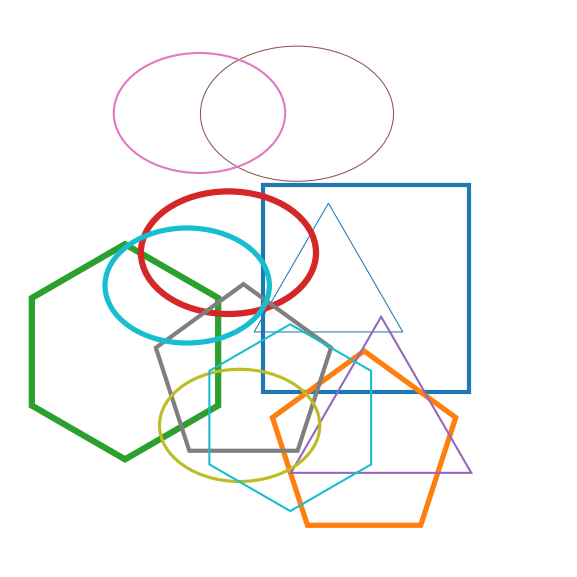[{"shape": "triangle", "thickness": 0.5, "radius": 0.74, "center": [0.569, 0.499]}, {"shape": "square", "thickness": 2, "radius": 0.89, "center": [0.634, 0.5]}, {"shape": "pentagon", "thickness": 2.5, "radius": 0.83, "center": [0.63, 0.225]}, {"shape": "hexagon", "thickness": 3, "radius": 0.93, "center": [0.216, 0.39]}, {"shape": "oval", "thickness": 3, "radius": 0.76, "center": [0.396, 0.562]}, {"shape": "triangle", "thickness": 1, "radius": 0.9, "center": [0.66, 0.27]}, {"shape": "oval", "thickness": 0.5, "radius": 0.84, "center": [0.514, 0.802]}, {"shape": "oval", "thickness": 1, "radius": 0.74, "center": [0.345, 0.803]}, {"shape": "pentagon", "thickness": 2, "radius": 0.8, "center": [0.422, 0.348]}, {"shape": "oval", "thickness": 1.5, "radius": 0.69, "center": [0.415, 0.263]}, {"shape": "hexagon", "thickness": 1, "radius": 0.81, "center": [0.503, 0.276]}, {"shape": "oval", "thickness": 2.5, "radius": 0.71, "center": [0.324, 0.505]}]